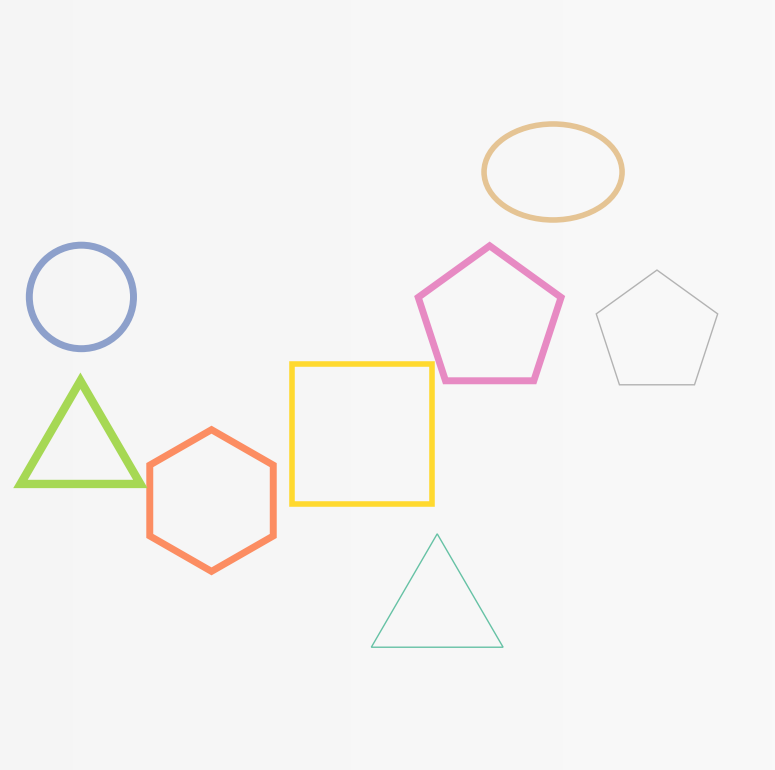[{"shape": "triangle", "thickness": 0.5, "radius": 0.49, "center": [0.564, 0.209]}, {"shape": "hexagon", "thickness": 2.5, "radius": 0.46, "center": [0.273, 0.35]}, {"shape": "circle", "thickness": 2.5, "radius": 0.34, "center": [0.105, 0.614]}, {"shape": "pentagon", "thickness": 2.5, "radius": 0.48, "center": [0.632, 0.584]}, {"shape": "triangle", "thickness": 3, "radius": 0.45, "center": [0.104, 0.416]}, {"shape": "square", "thickness": 2, "radius": 0.45, "center": [0.467, 0.436]}, {"shape": "oval", "thickness": 2, "radius": 0.45, "center": [0.714, 0.777]}, {"shape": "pentagon", "thickness": 0.5, "radius": 0.41, "center": [0.848, 0.567]}]